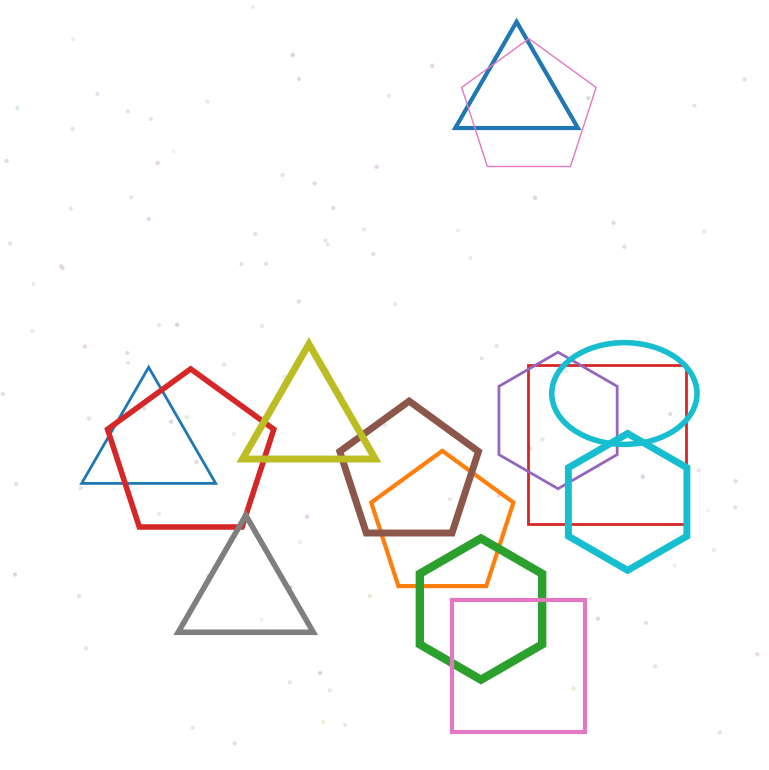[{"shape": "triangle", "thickness": 1.5, "radius": 0.46, "center": [0.671, 0.88]}, {"shape": "triangle", "thickness": 1, "radius": 0.5, "center": [0.193, 0.422]}, {"shape": "pentagon", "thickness": 1.5, "radius": 0.49, "center": [0.574, 0.317]}, {"shape": "hexagon", "thickness": 3, "radius": 0.46, "center": [0.625, 0.209]}, {"shape": "pentagon", "thickness": 2, "radius": 0.57, "center": [0.248, 0.407]}, {"shape": "square", "thickness": 1, "radius": 0.51, "center": [0.788, 0.423]}, {"shape": "hexagon", "thickness": 1, "radius": 0.44, "center": [0.725, 0.454]}, {"shape": "pentagon", "thickness": 2.5, "radius": 0.47, "center": [0.531, 0.384]}, {"shape": "pentagon", "thickness": 0.5, "radius": 0.46, "center": [0.687, 0.858]}, {"shape": "square", "thickness": 1.5, "radius": 0.43, "center": [0.673, 0.135]}, {"shape": "triangle", "thickness": 2, "radius": 0.51, "center": [0.319, 0.23]}, {"shape": "triangle", "thickness": 2.5, "radius": 0.5, "center": [0.401, 0.454]}, {"shape": "hexagon", "thickness": 2.5, "radius": 0.44, "center": [0.815, 0.348]}, {"shape": "oval", "thickness": 2, "radius": 0.47, "center": [0.811, 0.489]}]